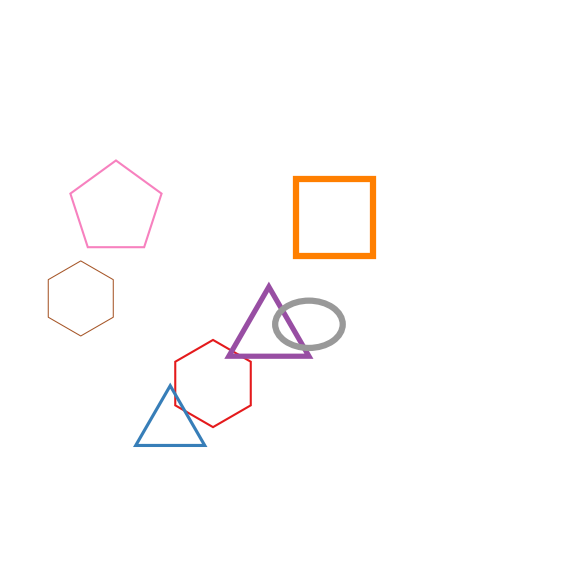[{"shape": "hexagon", "thickness": 1, "radius": 0.38, "center": [0.369, 0.335]}, {"shape": "triangle", "thickness": 1.5, "radius": 0.34, "center": [0.295, 0.262]}, {"shape": "triangle", "thickness": 2.5, "radius": 0.4, "center": [0.466, 0.422]}, {"shape": "square", "thickness": 3, "radius": 0.33, "center": [0.58, 0.623]}, {"shape": "hexagon", "thickness": 0.5, "radius": 0.32, "center": [0.14, 0.482]}, {"shape": "pentagon", "thickness": 1, "radius": 0.42, "center": [0.201, 0.638]}, {"shape": "oval", "thickness": 3, "radius": 0.29, "center": [0.535, 0.438]}]